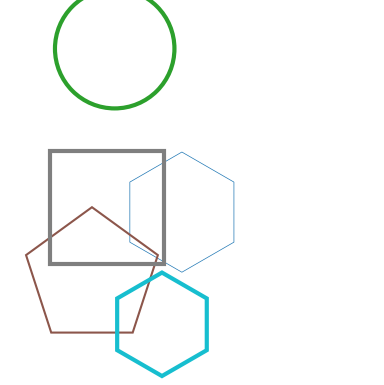[{"shape": "hexagon", "thickness": 0.5, "radius": 0.78, "center": [0.472, 0.449]}, {"shape": "circle", "thickness": 3, "radius": 0.78, "center": [0.298, 0.874]}, {"shape": "pentagon", "thickness": 1.5, "radius": 0.9, "center": [0.239, 0.282]}, {"shape": "square", "thickness": 3, "radius": 0.73, "center": [0.278, 0.462]}, {"shape": "hexagon", "thickness": 3, "radius": 0.67, "center": [0.421, 0.158]}]